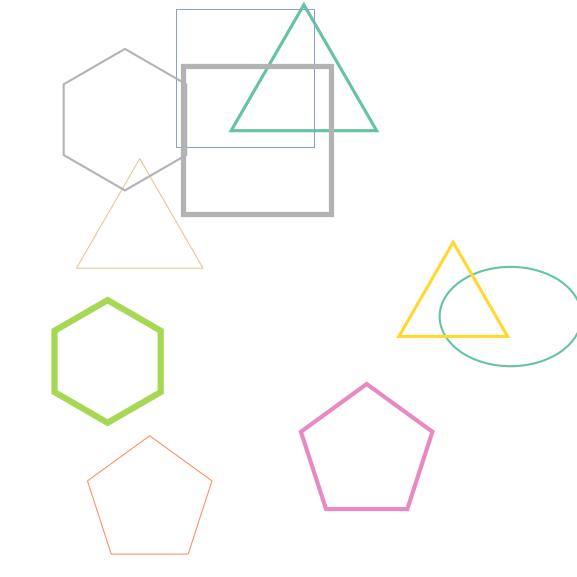[{"shape": "oval", "thickness": 1, "radius": 0.61, "center": [0.884, 0.451]}, {"shape": "triangle", "thickness": 1.5, "radius": 0.73, "center": [0.526, 0.846]}, {"shape": "pentagon", "thickness": 0.5, "radius": 0.57, "center": [0.259, 0.131]}, {"shape": "square", "thickness": 0.5, "radius": 0.6, "center": [0.425, 0.864]}, {"shape": "pentagon", "thickness": 2, "radius": 0.6, "center": [0.635, 0.214]}, {"shape": "hexagon", "thickness": 3, "radius": 0.53, "center": [0.186, 0.373]}, {"shape": "triangle", "thickness": 1.5, "radius": 0.54, "center": [0.785, 0.471]}, {"shape": "triangle", "thickness": 0.5, "radius": 0.63, "center": [0.242, 0.598]}, {"shape": "hexagon", "thickness": 1, "radius": 0.61, "center": [0.216, 0.792]}, {"shape": "square", "thickness": 2.5, "radius": 0.64, "center": [0.445, 0.757]}]